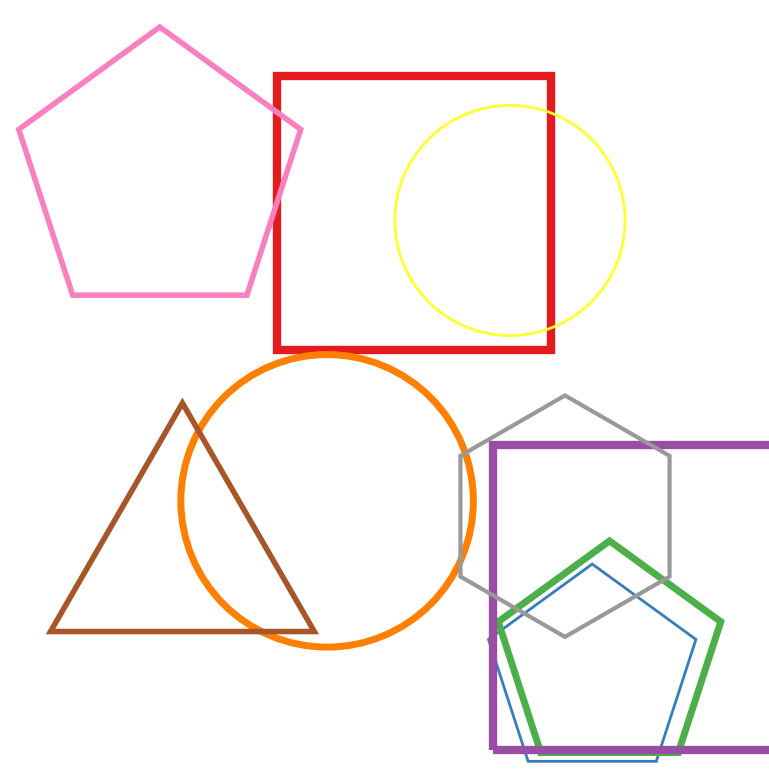[{"shape": "square", "thickness": 3, "radius": 0.89, "center": [0.538, 0.724]}, {"shape": "pentagon", "thickness": 1, "radius": 0.71, "center": [0.769, 0.126]}, {"shape": "pentagon", "thickness": 2.5, "radius": 0.76, "center": [0.792, 0.146]}, {"shape": "square", "thickness": 3, "radius": 0.99, "center": [0.838, 0.224]}, {"shape": "circle", "thickness": 2.5, "radius": 0.95, "center": [0.425, 0.35]}, {"shape": "circle", "thickness": 1, "radius": 0.75, "center": [0.662, 0.714]}, {"shape": "triangle", "thickness": 2, "radius": 0.99, "center": [0.237, 0.279]}, {"shape": "pentagon", "thickness": 2, "radius": 0.96, "center": [0.207, 0.772]}, {"shape": "hexagon", "thickness": 1.5, "radius": 0.78, "center": [0.734, 0.33]}]